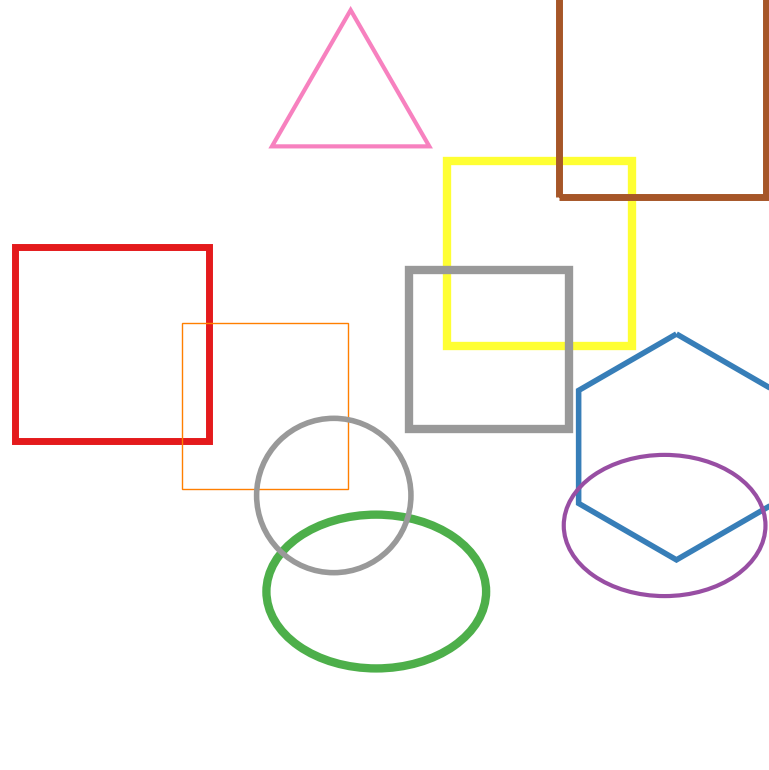[{"shape": "square", "thickness": 2.5, "radius": 0.63, "center": [0.145, 0.553]}, {"shape": "hexagon", "thickness": 2, "radius": 0.73, "center": [0.879, 0.42]}, {"shape": "oval", "thickness": 3, "radius": 0.71, "center": [0.489, 0.232]}, {"shape": "oval", "thickness": 1.5, "radius": 0.65, "center": [0.863, 0.318]}, {"shape": "square", "thickness": 0.5, "radius": 0.54, "center": [0.345, 0.472]}, {"shape": "square", "thickness": 3, "radius": 0.6, "center": [0.7, 0.67]}, {"shape": "square", "thickness": 2.5, "radius": 0.67, "center": [0.861, 0.879]}, {"shape": "triangle", "thickness": 1.5, "radius": 0.59, "center": [0.455, 0.869]}, {"shape": "square", "thickness": 3, "radius": 0.52, "center": [0.635, 0.546]}, {"shape": "circle", "thickness": 2, "radius": 0.5, "center": [0.433, 0.356]}]